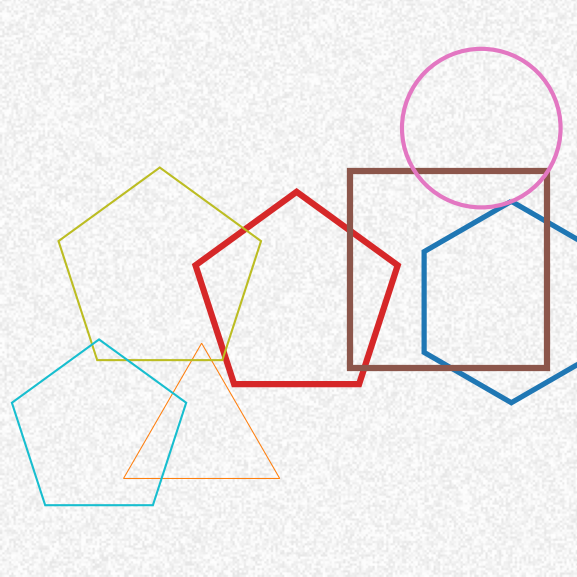[{"shape": "hexagon", "thickness": 2.5, "radius": 0.87, "center": [0.885, 0.476]}, {"shape": "triangle", "thickness": 0.5, "radius": 0.78, "center": [0.349, 0.249]}, {"shape": "pentagon", "thickness": 3, "radius": 0.92, "center": [0.514, 0.483]}, {"shape": "square", "thickness": 3, "radius": 0.85, "center": [0.776, 0.532]}, {"shape": "circle", "thickness": 2, "radius": 0.69, "center": [0.833, 0.777]}, {"shape": "pentagon", "thickness": 1, "radius": 0.92, "center": [0.277, 0.525]}, {"shape": "pentagon", "thickness": 1, "radius": 0.79, "center": [0.171, 0.253]}]